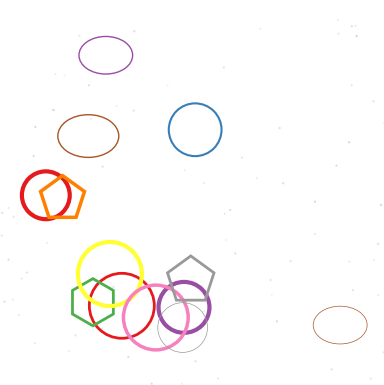[{"shape": "circle", "thickness": 2, "radius": 0.42, "center": [0.316, 0.206]}, {"shape": "circle", "thickness": 3, "radius": 0.31, "center": [0.119, 0.493]}, {"shape": "circle", "thickness": 1.5, "radius": 0.34, "center": [0.507, 0.663]}, {"shape": "hexagon", "thickness": 2, "radius": 0.31, "center": [0.241, 0.215]}, {"shape": "oval", "thickness": 1, "radius": 0.35, "center": [0.275, 0.856]}, {"shape": "circle", "thickness": 3, "radius": 0.33, "center": [0.478, 0.202]}, {"shape": "pentagon", "thickness": 2.5, "radius": 0.3, "center": [0.162, 0.484]}, {"shape": "circle", "thickness": 3, "radius": 0.42, "center": [0.285, 0.288]}, {"shape": "oval", "thickness": 1, "radius": 0.4, "center": [0.229, 0.647]}, {"shape": "oval", "thickness": 0.5, "radius": 0.35, "center": [0.884, 0.156]}, {"shape": "circle", "thickness": 2.5, "radius": 0.42, "center": [0.405, 0.175]}, {"shape": "circle", "thickness": 0.5, "radius": 0.32, "center": [0.474, 0.149]}, {"shape": "pentagon", "thickness": 2, "radius": 0.32, "center": [0.495, 0.272]}]